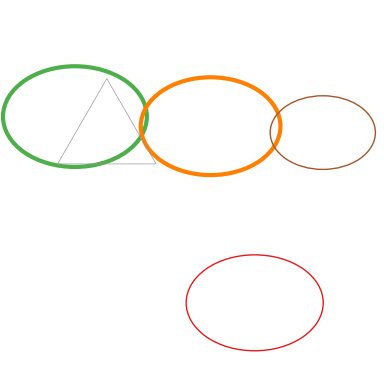[{"shape": "oval", "thickness": 1, "radius": 0.89, "center": [0.662, 0.213]}, {"shape": "oval", "thickness": 3, "radius": 0.93, "center": [0.195, 0.697]}, {"shape": "oval", "thickness": 3, "radius": 0.91, "center": [0.547, 0.672]}, {"shape": "oval", "thickness": 1, "radius": 0.68, "center": [0.838, 0.656]}, {"shape": "triangle", "thickness": 0.5, "radius": 0.74, "center": [0.277, 0.648]}]